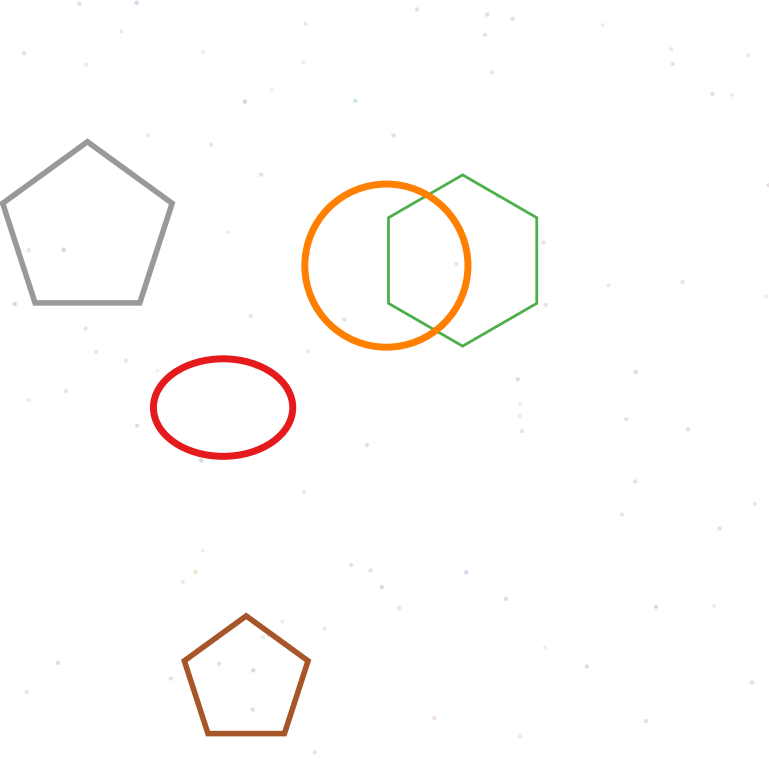[{"shape": "oval", "thickness": 2.5, "radius": 0.45, "center": [0.29, 0.471]}, {"shape": "hexagon", "thickness": 1, "radius": 0.56, "center": [0.601, 0.662]}, {"shape": "circle", "thickness": 2.5, "radius": 0.53, "center": [0.502, 0.655]}, {"shape": "pentagon", "thickness": 2, "radius": 0.42, "center": [0.32, 0.116]}, {"shape": "pentagon", "thickness": 2, "radius": 0.58, "center": [0.114, 0.7]}]